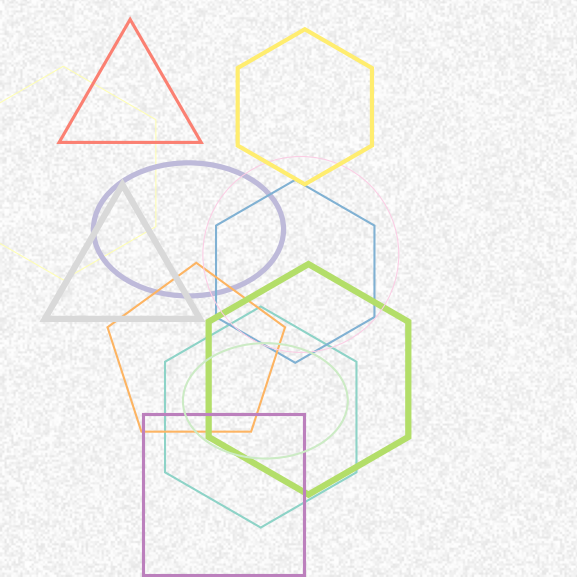[{"shape": "hexagon", "thickness": 1, "radius": 0.96, "center": [0.452, 0.277]}, {"shape": "hexagon", "thickness": 0.5, "radius": 0.93, "center": [0.11, 0.699]}, {"shape": "oval", "thickness": 2.5, "radius": 0.82, "center": [0.326, 0.602]}, {"shape": "triangle", "thickness": 1.5, "radius": 0.71, "center": [0.225, 0.824]}, {"shape": "hexagon", "thickness": 1, "radius": 0.79, "center": [0.511, 0.529]}, {"shape": "pentagon", "thickness": 1, "radius": 0.81, "center": [0.34, 0.382]}, {"shape": "hexagon", "thickness": 3, "radius": 1.0, "center": [0.534, 0.342]}, {"shape": "circle", "thickness": 0.5, "radius": 0.85, "center": [0.521, 0.559]}, {"shape": "triangle", "thickness": 3, "radius": 0.78, "center": [0.212, 0.525]}, {"shape": "square", "thickness": 1.5, "radius": 0.7, "center": [0.387, 0.143]}, {"shape": "oval", "thickness": 1, "radius": 0.71, "center": [0.459, 0.305]}, {"shape": "hexagon", "thickness": 2, "radius": 0.67, "center": [0.528, 0.814]}]